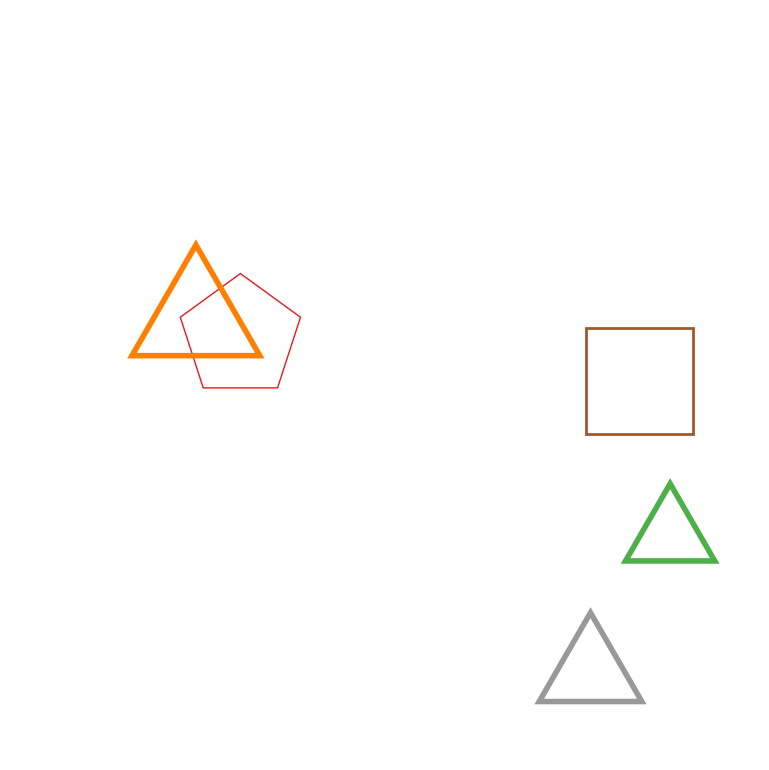[{"shape": "pentagon", "thickness": 0.5, "radius": 0.41, "center": [0.312, 0.563]}, {"shape": "triangle", "thickness": 2, "radius": 0.33, "center": [0.87, 0.305]}, {"shape": "triangle", "thickness": 2, "radius": 0.48, "center": [0.254, 0.586]}, {"shape": "square", "thickness": 1, "radius": 0.35, "center": [0.83, 0.505]}, {"shape": "triangle", "thickness": 2, "radius": 0.38, "center": [0.767, 0.127]}]